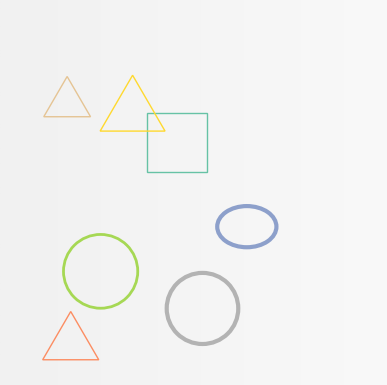[{"shape": "square", "thickness": 1, "radius": 0.38, "center": [0.457, 0.63]}, {"shape": "triangle", "thickness": 1, "radius": 0.42, "center": [0.183, 0.107]}, {"shape": "oval", "thickness": 3, "radius": 0.38, "center": [0.637, 0.411]}, {"shape": "circle", "thickness": 2, "radius": 0.48, "center": [0.26, 0.295]}, {"shape": "triangle", "thickness": 1, "radius": 0.48, "center": [0.342, 0.708]}, {"shape": "triangle", "thickness": 1, "radius": 0.35, "center": [0.173, 0.732]}, {"shape": "circle", "thickness": 3, "radius": 0.46, "center": [0.523, 0.199]}]